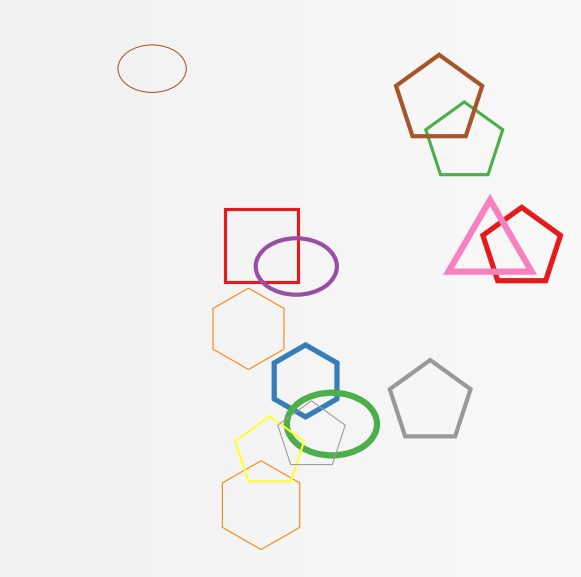[{"shape": "pentagon", "thickness": 2.5, "radius": 0.35, "center": [0.898, 0.57]}, {"shape": "square", "thickness": 1.5, "radius": 0.31, "center": [0.451, 0.574]}, {"shape": "hexagon", "thickness": 2.5, "radius": 0.31, "center": [0.526, 0.34]}, {"shape": "oval", "thickness": 3, "radius": 0.39, "center": [0.571, 0.265]}, {"shape": "pentagon", "thickness": 1.5, "radius": 0.35, "center": [0.799, 0.753]}, {"shape": "oval", "thickness": 2, "radius": 0.35, "center": [0.51, 0.538]}, {"shape": "hexagon", "thickness": 0.5, "radius": 0.35, "center": [0.428, 0.43]}, {"shape": "hexagon", "thickness": 0.5, "radius": 0.38, "center": [0.449, 0.124]}, {"shape": "pentagon", "thickness": 1, "radius": 0.31, "center": [0.464, 0.216]}, {"shape": "oval", "thickness": 0.5, "radius": 0.29, "center": [0.262, 0.88]}, {"shape": "pentagon", "thickness": 2, "radius": 0.39, "center": [0.755, 0.826]}, {"shape": "triangle", "thickness": 3, "radius": 0.41, "center": [0.843, 0.57]}, {"shape": "pentagon", "thickness": 0.5, "radius": 0.31, "center": [0.536, 0.244]}, {"shape": "pentagon", "thickness": 2, "radius": 0.37, "center": [0.74, 0.303]}]